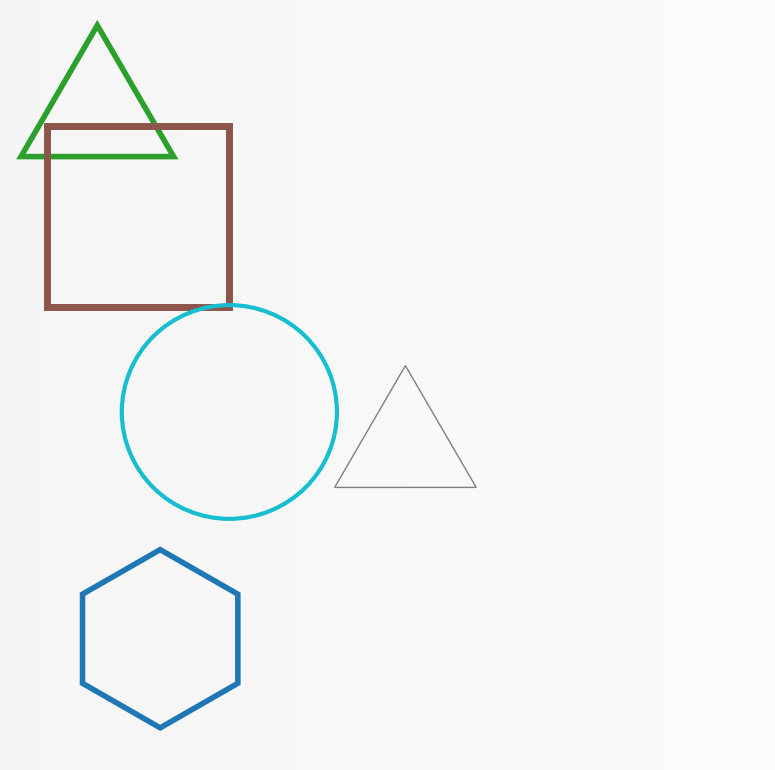[{"shape": "hexagon", "thickness": 2, "radius": 0.58, "center": [0.207, 0.17]}, {"shape": "triangle", "thickness": 2, "radius": 0.57, "center": [0.126, 0.853]}, {"shape": "square", "thickness": 2.5, "radius": 0.59, "center": [0.178, 0.719]}, {"shape": "triangle", "thickness": 0.5, "radius": 0.53, "center": [0.523, 0.42]}, {"shape": "circle", "thickness": 1.5, "radius": 0.69, "center": [0.296, 0.465]}]